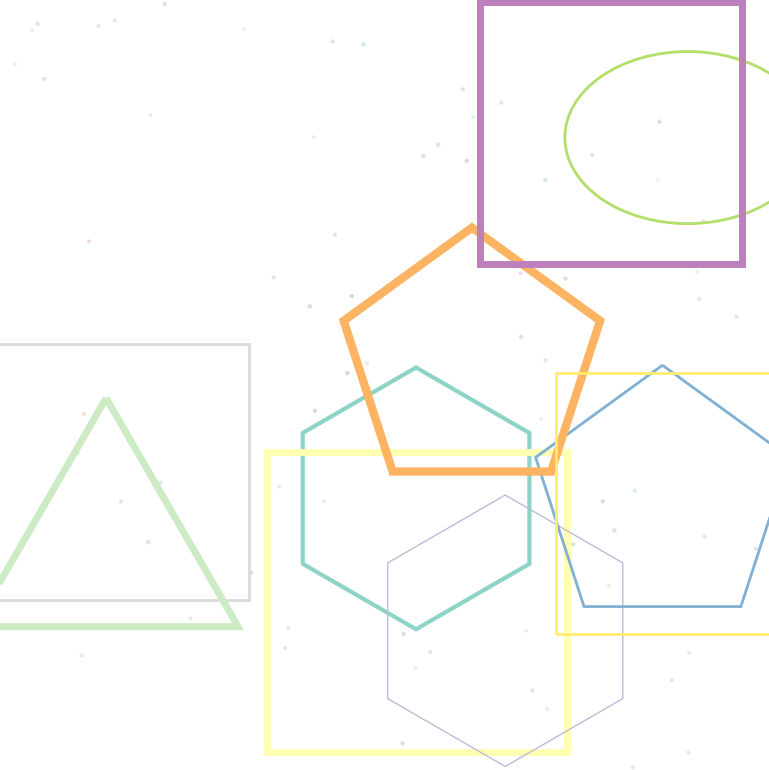[{"shape": "hexagon", "thickness": 1.5, "radius": 0.85, "center": [0.54, 0.353]}, {"shape": "square", "thickness": 2.5, "radius": 0.97, "center": [0.541, 0.218]}, {"shape": "hexagon", "thickness": 0.5, "radius": 0.88, "center": [0.656, 0.181]}, {"shape": "pentagon", "thickness": 1, "radius": 0.87, "center": [0.86, 0.352]}, {"shape": "pentagon", "thickness": 3, "radius": 0.88, "center": [0.613, 0.529]}, {"shape": "oval", "thickness": 1, "radius": 0.8, "center": [0.893, 0.821]}, {"shape": "square", "thickness": 1, "radius": 0.83, "center": [0.157, 0.387]}, {"shape": "square", "thickness": 2.5, "radius": 0.85, "center": [0.793, 0.827]}, {"shape": "triangle", "thickness": 2.5, "radius": 0.99, "center": [0.138, 0.285]}, {"shape": "square", "thickness": 1, "radius": 0.85, "center": [0.892, 0.346]}]